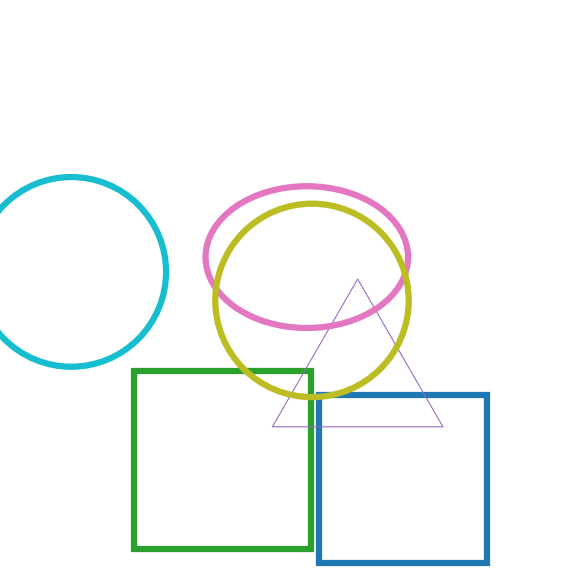[{"shape": "square", "thickness": 3, "radius": 0.73, "center": [0.698, 0.17]}, {"shape": "square", "thickness": 3, "radius": 0.77, "center": [0.385, 0.203]}, {"shape": "triangle", "thickness": 0.5, "radius": 0.85, "center": [0.619, 0.345]}, {"shape": "oval", "thickness": 3, "radius": 0.88, "center": [0.531, 0.554]}, {"shape": "circle", "thickness": 3, "radius": 0.84, "center": [0.54, 0.479]}, {"shape": "circle", "thickness": 3, "radius": 0.82, "center": [0.123, 0.528]}]